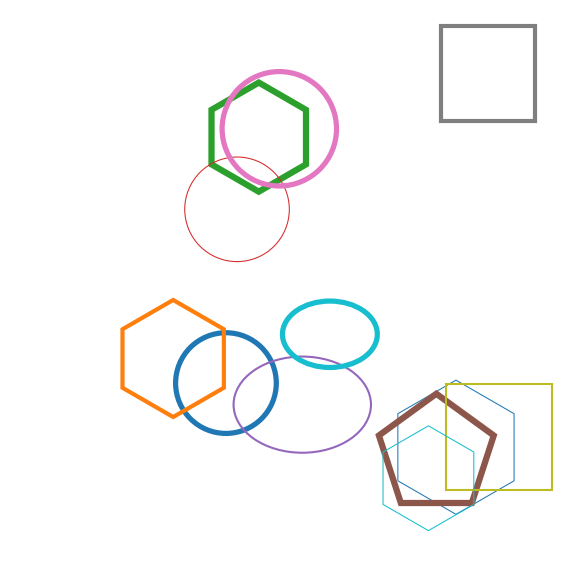[{"shape": "hexagon", "thickness": 0.5, "radius": 0.58, "center": [0.79, 0.225]}, {"shape": "circle", "thickness": 2.5, "radius": 0.44, "center": [0.391, 0.336]}, {"shape": "hexagon", "thickness": 2, "radius": 0.51, "center": [0.3, 0.378]}, {"shape": "hexagon", "thickness": 3, "radius": 0.47, "center": [0.448, 0.762]}, {"shape": "circle", "thickness": 0.5, "radius": 0.45, "center": [0.41, 0.637]}, {"shape": "oval", "thickness": 1, "radius": 0.59, "center": [0.523, 0.298]}, {"shape": "pentagon", "thickness": 3, "radius": 0.52, "center": [0.756, 0.213]}, {"shape": "circle", "thickness": 2.5, "radius": 0.5, "center": [0.484, 0.776]}, {"shape": "square", "thickness": 2, "radius": 0.41, "center": [0.845, 0.872]}, {"shape": "square", "thickness": 1, "radius": 0.46, "center": [0.864, 0.242]}, {"shape": "hexagon", "thickness": 0.5, "radius": 0.45, "center": [0.742, 0.171]}, {"shape": "oval", "thickness": 2.5, "radius": 0.41, "center": [0.571, 0.42]}]